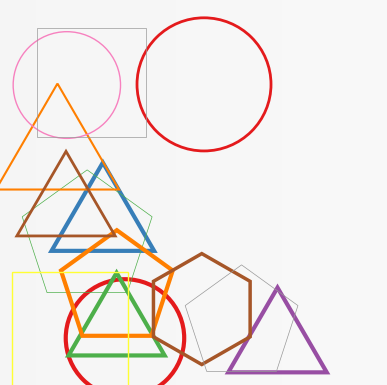[{"shape": "circle", "thickness": 3, "radius": 0.76, "center": [0.323, 0.122]}, {"shape": "circle", "thickness": 2, "radius": 0.86, "center": [0.526, 0.781]}, {"shape": "triangle", "thickness": 3, "radius": 0.76, "center": [0.265, 0.425]}, {"shape": "triangle", "thickness": 3, "radius": 0.72, "center": [0.301, 0.148]}, {"shape": "pentagon", "thickness": 0.5, "radius": 0.88, "center": [0.225, 0.383]}, {"shape": "triangle", "thickness": 3, "radius": 0.73, "center": [0.716, 0.106]}, {"shape": "triangle", "thickness": 1.5, "radius": 0.92, "center": [0.148, 0.599]}, {"shape": "pentagon", "thickness": 3, "radius": 0.76, "center": [0.302, 0.25]}, {"shape": "square", "thickness": 1, "radius": 0.75, "center": [0.18, 0.144]}, {"shape": "triangle", "thickness": 2, "radius": 0.73, "center": [0.17, 0.46]}, {"shape": "hexagon", "thickness": 2.5, "radius": 0.72, "center": [0.521, 0.197]}, {"shape": "circle", "thickness": 1, "radius": 0.69, "center": [0.173, 0.779]}, {"shape": "square", "thickness": 0.5, "radius": 0.7, "center": [0.236, 0.785]}, {"shape": "pentagon", "thickness": 0.5, "radius": 0.76, "center": [0.623, 0.159]}]